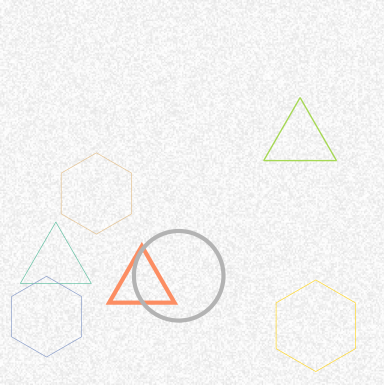[{"shape": "triangle", "thickness": 0.5, "radius": 0.53, "center": [0.145, 0.317]}, {"shape": "triangle", "thickness": 3, "radius": 0.49, "center": [0.368, 0.263]}, {"shape": "hexagon", "thickness": 0.5, "radius": 0.52, "center": [0.121, 0.178]}, {"shape": "triangle", "thickness": 1, "radius": 0.55, "center": [0.779, 0.637]}, {"shape": "hexagon", "thickness": 0.5, "radius": 0.59, "center": [0.82, 0.154]}, {"shape": "hexagon", "thickness": 0.5, "radius": 0.53, "center": [0.25, 0.497]}, {"shape": "circle", "thickness": 3, "radius": 0.58, "center": [0.464, 0.284]}]